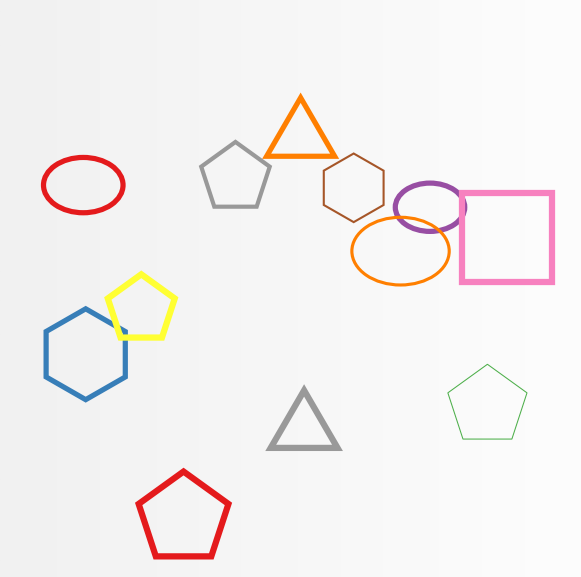[{"shape": "oval", "thickness": 2.5, "radius": 0.34, "center": [0.143, 0.679]}, {"shape": "pentagon", "thickness": 3, "radius": 0.41, "center": [0.316, 0.101]}, {"shape": "hexagon", "thickness": 2.5, "radius": 0.39, "center": [0.147, 0.386]}, {"shape": "pentagon", "thickness": 0.5, "radius": 0.36, "center": [0.839, 0.297]}, {"shape": "oval", "thickness": 2.5, "radius": 0.3, "center": [0.74, 0.64]}, {"shape": "triangle", "thickness": 2.5, "radius": 0.34, "center": [0.517, 0.762]}, {"shape": "oval", "thickness": 1.5, "radius": 0.42, "center": [0.689, 0.564]}, {"shape": "pentagon", "thickness": 3, "radius": 0.3, "center": [0.243, 0.464]}, {"shape": "hexagon", "thickness": 1, "radius": 0.3, "center": [0.608, 0.674]}, {"shape": "square", "thickness": 3, "radius": 0.39, "center": [0.872, 0.588]}, {"shape": "pentagon", "thickness": 2, "radius": 0.31, "center": [0.405, 0.691]}, {"shape": "triangle", "thickness": 3, "radius": 0.33, "center": [0.523, 0.257]}]